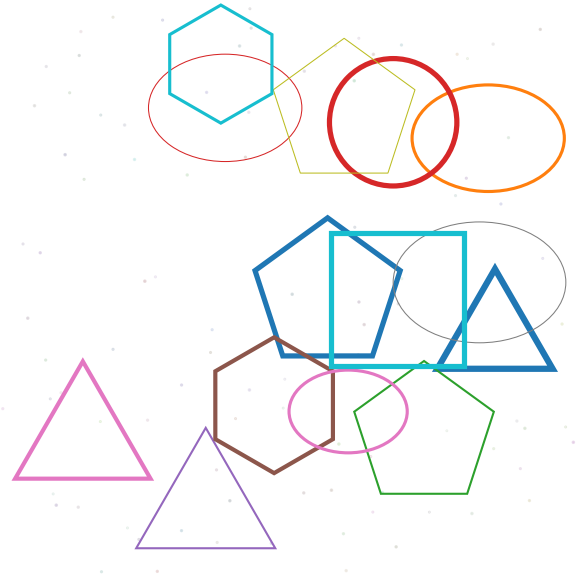[{"shape": "pentagon", "thickness": 2.5, "radius": 0.66, "center": [0.567, 0.49]}, {"shape": "triangle", "thickness": 3, "radius": 0.58, "center": [0.857, 0.418]}, {"shape": "oval", "thickness": 1.5, "radius": 0.66, "center": [0.845, 0.76]}, {"shape": "pentagon", "thickness": 1, "radius": 0.64, "center": [0.734, 0.247]}, {"shape": "circle", "thickness": 2.5, "radius": 0.55, "center": [0.681, 0.787]}, {"shape": "oval", "thickness": 0.5, "radius": 0.66, "center": [0.39, 0.812]}, {"shape": "triangle", "thickness": 1, "radius": 0.7, "center": [0.356, 0.119]}, {"shape": "hexagon", "thickness": 2, "radius": 0.59, "center": [0.475, 0.297]}, {"shape": "oval", "thickness": 1.5, "radius": 0.51, "center": [0.603, 0.287]}, {"shape": "triangle", "thickness": 2, "radius": 0.68, "center": [0.143, 0.238]}, {"shape": "oval", "thickness": 0.5, "radius": 0.75, "center": [0.83, 0.51]}, {"shape": "pentagon", "thickness": 0.5, "radius": 0.65, "center": [0.596, 0.804]}, {"shape": "square", "thickness": 2.5, "radius": 0.58, "center": [0.689, 0.481]}, {"shape": "hexagon", "thickness": 1.5, "radius": 0.51, "center": [0.382, 0.888]}]